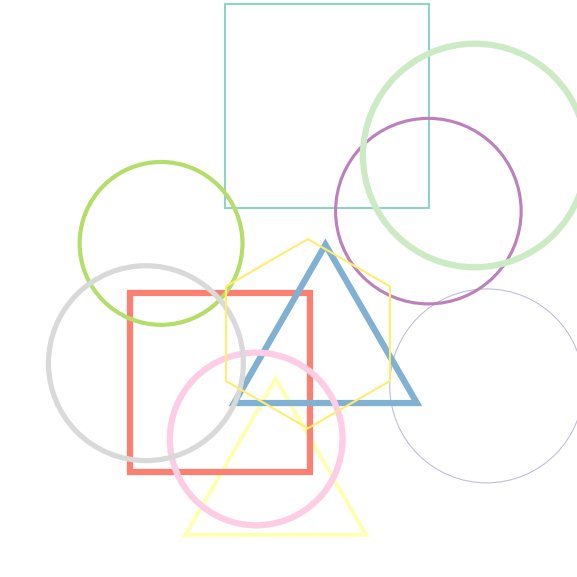[{"shape": "square", "thickness": 1, "radius": 0.88, "center": [0.566, 0.815]}, {"shape": "triangle", "thickness": 2, "radius": 0.9, "center": [0.477, 0.163]}, {"shape": "circle", "thickness": 0.5, "radius": 0.84, "center": [0.843, 0.331]}, {"shape": "square", "thickness": 3, "radius": 0.78, "center": [0.381, 0.337]}, {"shape": "triangle", "thickness": 3, "radius": 0.91, "center": [0.564, 0.393]}, {"shape": "circle", "thickness": 2, "radius": 0.71, "center": [0.279, 0.578]}, {"shape": "circle", "thickness": 3, "radius": 0.75, "center": [0.444, 0.239]}, {"shape": "circle", "thickness": 2.5, "radius": 0.84, "center": [0.253, 0.37]}, {"shape": "circle", "thickness": 1.5, "radius": 0.8, "center": [0.742, 0.634]}, {"shape": "circle", "thickness": 3, "radius": 0.97, "center": [0.822, 0.73]}, {"shape": "hexagon", "thickness": 1, "radius": 0.82, "center": [0.533, 0.421]}]